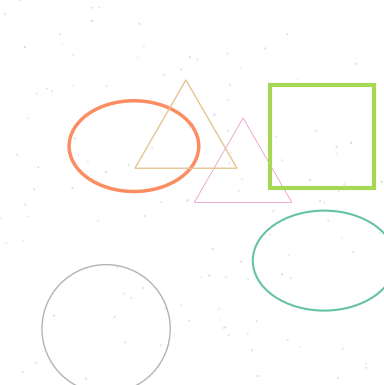[{"shape": "oval", "thickness": 1.5, "radius": 0.93, "center": [0.842, 0.323]}, {"shape": "oval", "thickness": 2.5, "radius": 0.84, "center": [0.348, 0.62]}, {"shape": "triangle", "thickness": 0.5, "radius": 0.73, "center": [0.631, 0.547]}, {"shape": "square", "thickness": 3, "radius": 0.67, "center": [0.837, 0.646]}, {"shape": "triangle", "thickness": 1, "radius": 0.76, "center": [0.483, 0.639]}, {"shape": "circle", "thickness": 1, "radius": 0.83, "center": [0.276, 0.146]}]